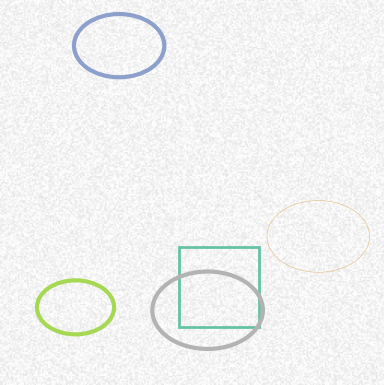[{"shape": "square", "thickness": 2, "radius": 0.52, "center": [0.569, 0.255]}, {"shape": "oval", "thickness": 3, "radius": 0.59, "center": [0.31, 0.881]}, {"shape": "oval", "thickness": 3, "radius": 0.5, "center": [0.196, 0.202]}, {"shape": "oval", "thickness": 0.5, "radius": 0.67, "center": [0.827, 0.386]}, {"shape": "oval", "thickness": 3, "radius": 0.72, "center": [0.539, 0.194]}]